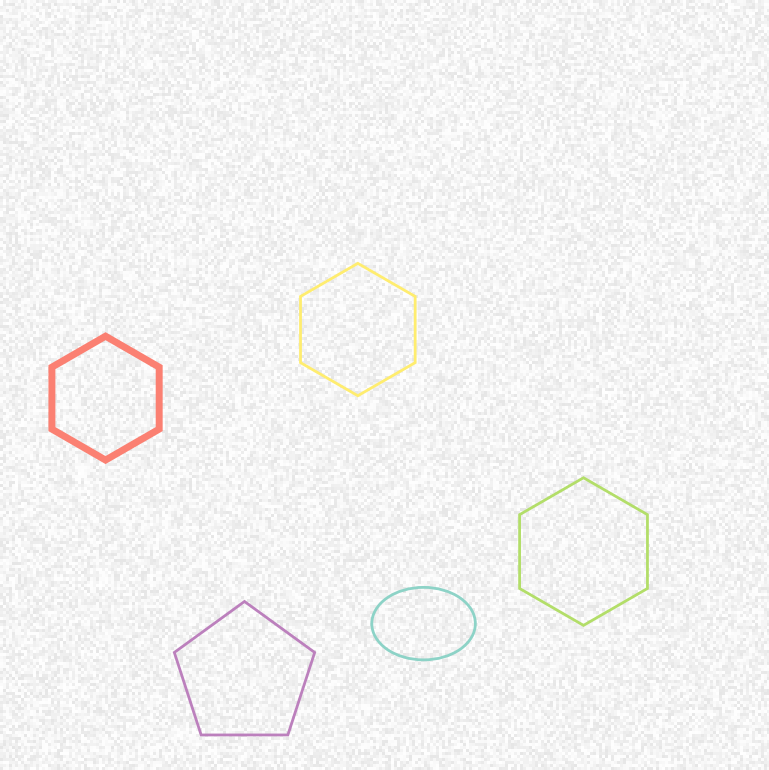[{"shape": "oval", "thickness": 1, "radius": 0.34, "center": [0.55, 0.19]}, {"shape": "hexagon", "thickness": 2.5, "radius": 0.4, "center": [0.137, 0.483]}, {"shape": "hexagon", "thickness": 1, "radius": 0.48, "center": [0.758, 0.284]}, {"shape": "pentagon", "thickness": 1, "radius": 0.48, "center": [0.318, 0.123]}, {"shape": "hexagon", "thickness": 1, "radius": 0.43, "center": [0.465, 0.572]}]